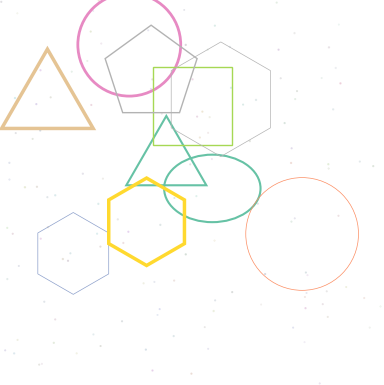[{"shape": "triangle", "thickness": 1.5, "radius": 0.6, "center": [0.432, 0.579]}, {"shape": "oval", "thickness": 1.5, "radius": 0.63, "center": [0.551, 0.511]}, {"shape": "circle", "thickness": 0.5, "radius": 0.73, "center": [0.785, 0.392]}, {"shape": "hexagon", "thickness": 0.5, "radius": 0.53, "center": [0.19, 0.342]}, {"shape": "circle", "thickness": 2, "radius": 0.67, "center": [0.336, 0.884]}, {"shape": "square", "thickness": 1, "radius": 0.51, "center": [0.5, 0.725]}, {"shape": "hexagon", "thickness": 2.5, "radius": 0.57, "center": [0.381, 0.424]}, {"shape": "triangle", "thickness": 2.5, "radius": 0.69, "center": [0.123, 0.735]}, {"shape": "pentagon", "thickness": 1, "radius": 0.63, "center": [0.393, 0.809]}, {"shape": "hexagon", "thickness": 0.5, "radius": 0.74, "center": [0.574, 0.742]}]